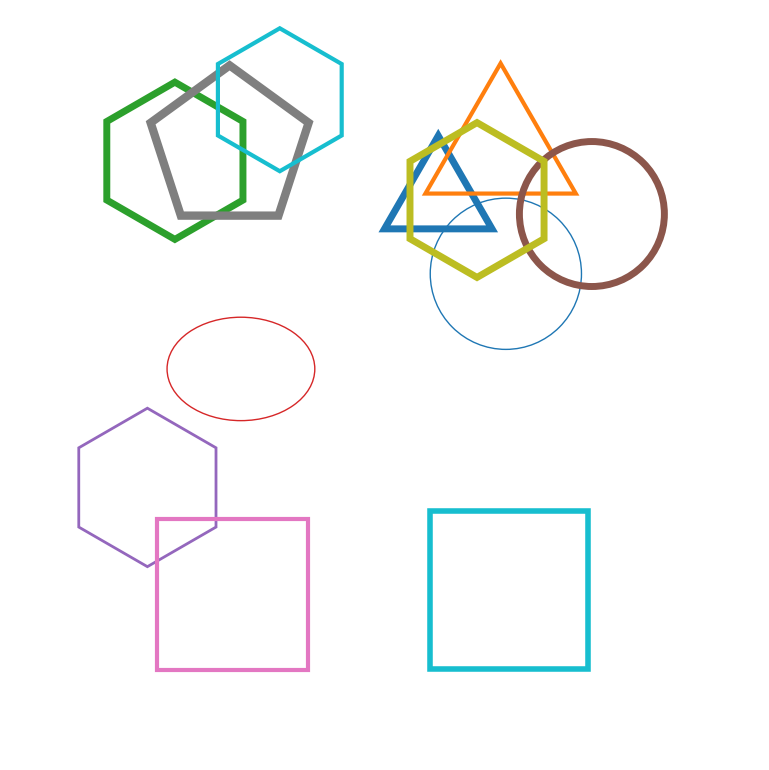[{"shape": "circle", "thickness": 0.5, "radius": 0.49, "center": [0.657, 0.644]}, {"shape": "triangle", "thickness": 2.5, "radius": 0.4, "center": [0.569, 0.743]}, {"shape": "triangle", "thickness": 1.5, "radius": 0.56, "center": [0.65, 0.805]}, {"shape": "hexagon", "thickness": 2.5, "radius": 0.51, "center": [0.227, 0.791]}, {"shape": "oval", "thickness": 0.5, "radius": 0.48, "center": [0.313, 0.521]}, {"shape": "hexagon", "thickness": 1, "radius": 0.51, "center": [0.191, 0.367]}, {"shape": "circle", "thickness": 2.5, "radius": 0.47, "center": [0.769, 0.722]}, {"shape": "square", "thickness": 1.5, "radius": 0.49, "center": [0.302, 0.228]}, {"shape": "pentagon", "thickness": 3, "radius": 0.54, "center": [0.298, 0.807]}, {"shape": "hexagon", "thickness": 2.5, "radius": 0.5, "center": [0.62, 0.74]}, {"shape": "hexagon", "thickness": 1.5, "radius": 0.46, "center": [0.363, 0.87]}, {"shape": "square", "thickness": 2, "radius": 0.51, "center": [0.661, 0.234]}]